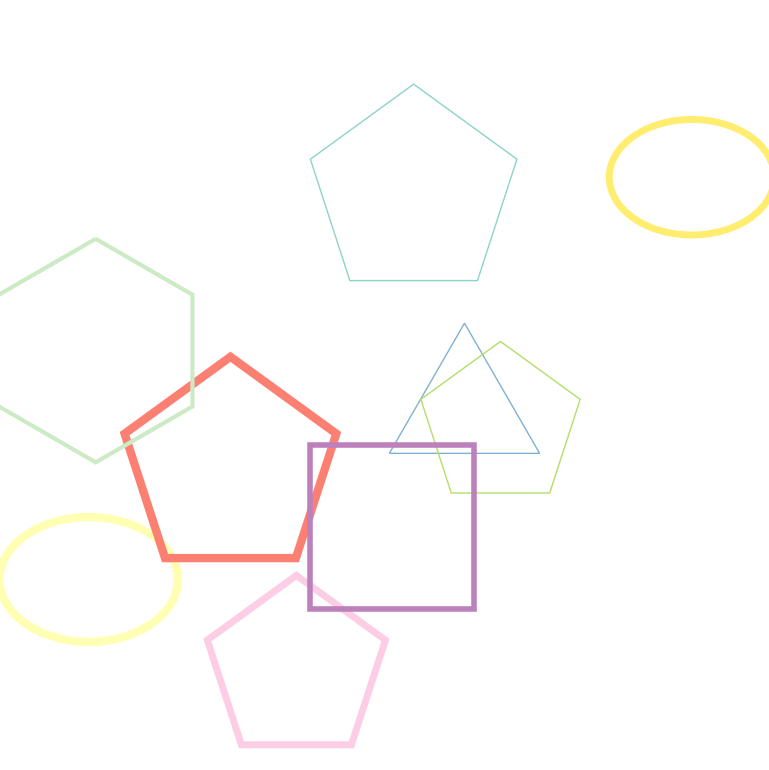[{"shape": "pentagon", "thickness": 0.5, "radius": 0.71, "center": [0.537, 0.75]}, {"shape": "oval", "thickness": 3, "radius": 0.58, "center": [0.115, 0.247]}, {"shape": "pentagon", "thickness": 3, "radius": 0.72, "center": [0.299, 0.392]}, {"shape": "triangle", "thickness": 0.5, "radius": 0.56, "center": [0.603, 0.468]}, {"shape": "pentagon", "thickness": 0.5, "radius": 0.54, "center": [0.65, 0.448]}, {"shape": "pentagon", "thickness": 2.5, "radius": 0.61, "center": [0.385, 0.131]}, {"shape": "square", "thickness": 2, "radius": 0.53, "center": [0.509, 0.316]}, {"shape": "hexagon", "thickness": 1.5, "radius": 0.73, "center": [0.124, 0.545]}, {"shape": "oval", "thickness": 2.5, "radius": 0.54, "center": [0.898, 0.77]}]